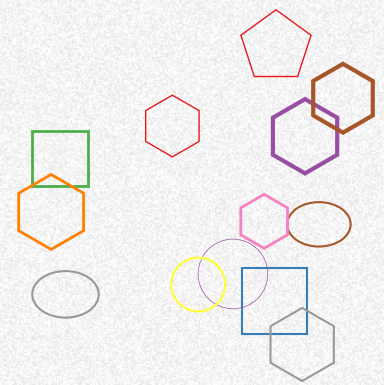[{"shape": "pentagon", "thickness": 1, "radius": 0.48, "center": [0.717, 0.879]}, {"shape": "hexagon", "thickness": 1, "radius": 0.4, "center": [0.448, 0.673]}, {"shape": "square", "thickness": 1.5, "radius": 0.43, "center": [0.713, 0.219]}, {"shape": "square", "thickness": 2, "radius": 0.36, "center": [0.156, 0.589]}, {"shape": "circle", "thickness": 0.5, "radius": 0.45, "center": [0.605, 0.288]}, {"shape": "hexagon", "thickness": 3, "radius": 0.48, "center": [0.792, 0.646]}, {"shape": "hexagon", "thickness": 2, "radius": 0.49, "center": [0.133, 0.449]}, {"shape": "circle", "thickness": 1.5, "radius": 0.35, "center": [0.515, 0.261]}, {"shape": "oval", "thickness": 1.5, "radius": 0.41, "center": [0.828, 0.417]}, {"shape": "hexagon", "thickness": 3, "radius": 0.45, "center": [0.891, 0.745]}, {"shape": "hexagon", "thickness": 2, "radius": 0.35, "center": [0.686, 0.425]}, {"shape": "hexagon", "thickness": 1.5, "radius": 0.47, "center": [0.785, 0.105]}, {"shape": "oval", "thickness": 1.5, "radius": 0.43, "center": [0.17, 0.235]}]